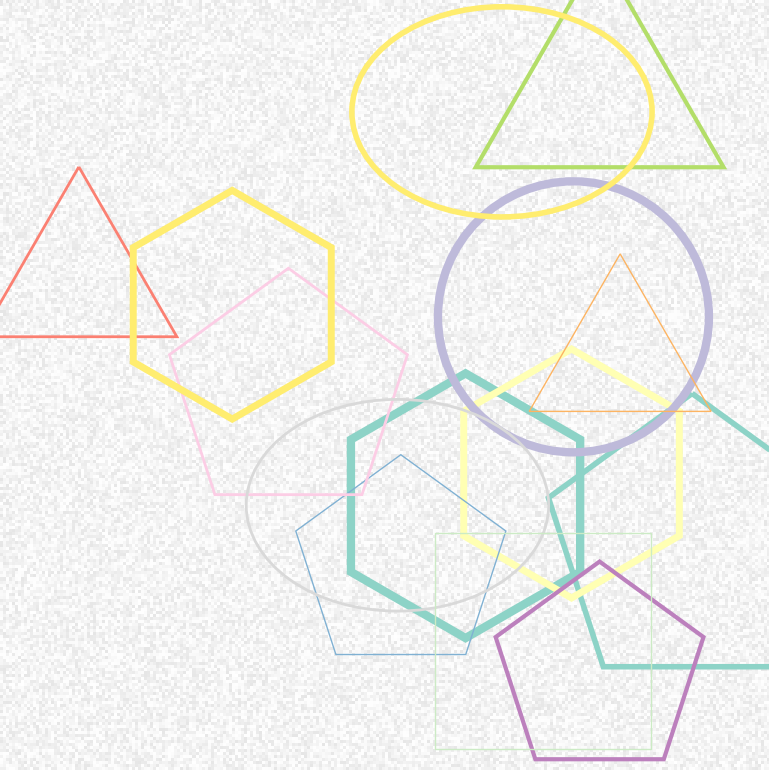[{"shape": "hexagon", "thickness": 3, "radius": 0.86, "center": [0.605, 0.343]}, {"shape": "pentagon", "thickness": 2, "radius": 0.98, "center": [0.899, 0.293]}, {"shape": "hexagon", "thickness": 2.5, "radius": 0.81, "center": [0.742, 0.385]}, {"shape": "circle", "thickness": 3, "radius": 0.88, "center": [0.745, 0.589]}, {"shape": "triangle", "thickness": 1, "radius": 0.74, "center": [0.102, 0.636]}, {"shape": "pentagon", "thickness": 0.5, "radius": 0.72, "center": [0.521, 0.266]}, {"shape": "triangle", "thickness": 0.5, "radius": 0.68, "center": [0.805, 0.534]}, {"shape": "triangle", "thickness": 1.5, "radius": 0.93, "center": [0.779, 0.876]}, {"shape": "pentagon", "thickness": 1, "radius": 0.81, "center": [0.375, 0.489]}, {"shape": "oval", "thickness": 1, "radius": 0.98, "center": [0.516, 0.344]}, {"shape": "pentagon", "thickness": 1.5, "radius": 0.71, "center": [0.779, 0.129]}, {"shape": "square", "thickness": 0.5, "radius": 0.7, "center": [0.705, 0.168]}, {"shape": "oval", "thickness": 2, "radius": 0.97, "center": [0.652, 0.855]}, {"shape": "hexagon", "thickness": 2.5, "radius": 0.74, "center": [0.302, 0.604]}]